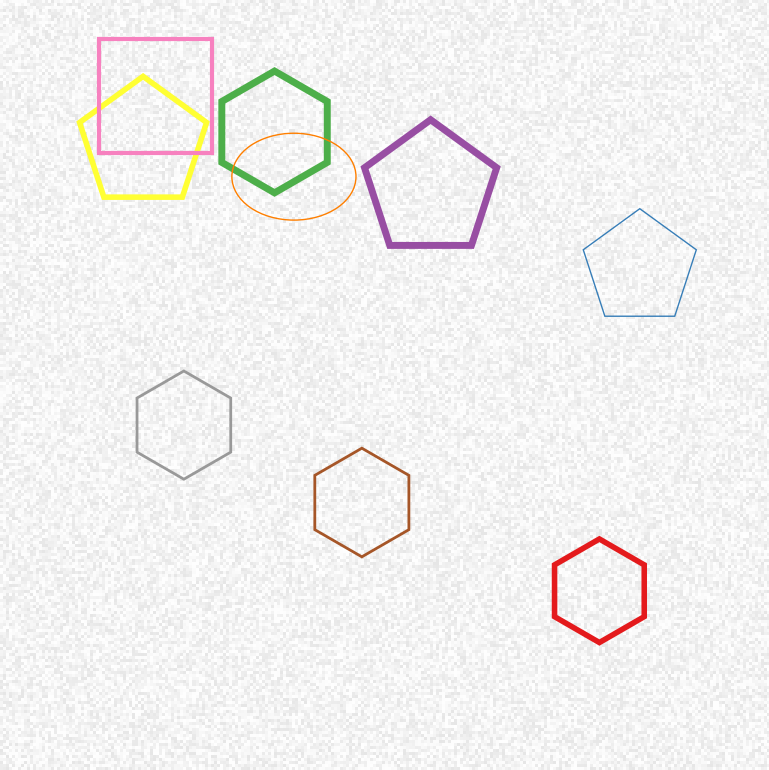[{"shape": "hexagon", "thickness": 2, "radius": 0.34, "center": [0.778, 0.233]}, {"shape": "pentagon", "thickness": 0.5, "radius": 0.39, "center": [0.831, 0.652]}, {"shape": "hexagon", "thickness": 2.5, "radius": 0.4, "center": [0.357, 0.829]}, {"shape": "pentagon", "thickness": 2.5, "radius": 0.45, "center": [0.559, 0.754]}, {"shape": "oval", "thickness": 0.5, "radius": 0.4, "center": [0.382, 0.771]}, {"shape": "pentagon", "thickness": 2, "radius": 0.43, "center": [0.186, 0.814]}, {"shape": "hexagon", "thickness": 1, "radius": 0.35, "center": [0.47, 0.347]}, {"shape": "square", "thickness": 1.5, "radius": 0.37, "center": [0.202, 0.875]}, {"shape": "hexagon", "thickness": 1, "radius": 0.35, "center": [0.239, 0.448]}]